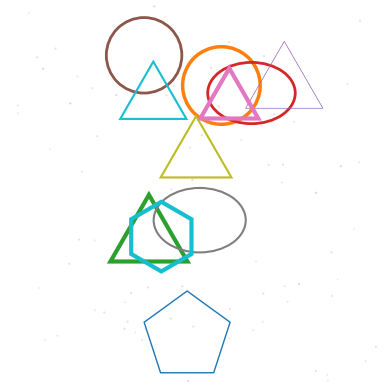[{"shape": "pentagon", "thickness": 1, "radius": 0.59, "center": [0.486, 0.127]}, {"shape": "circle", "thickness": 2.5, "radius": 0.5, "center": [0.575, 0.778]}, {"shape": "triangle", "thickness": 3, "radius": 0.58, "center": [0.387, 0.379]}, {"shape": "oval", "thickness": 2, "radius": 0.57, "center": [0.653, 0.758]}, {"shape": "triangle", "thickness": 0.5, "radius": 0.58, "center": [0.738, 0.777]}, {"shape": "circle", "thickness": 2, "radius": 0.49, "center": [0.374, 0.856]}, {"shape": "triangle", "thickness": 3, "radius": 0.43, "center": [0.596, 0.736]}, {"shape": "oval", "thickness": 1.5, "radius": 0.6, "center": [0.519, 0.428]}, {"shape": "triangle", "thickness": 1.5, "radius": 0.53, "center": [0.509, 0.592]}, {"shape": "triangle", "thickness": 1.5, "radius": 0.5, "center": [0.398, 0.741]}, {"shape": "hexagon", "thickness": 3, "radius": 0.45, "center": [0.419, 0.385]}]